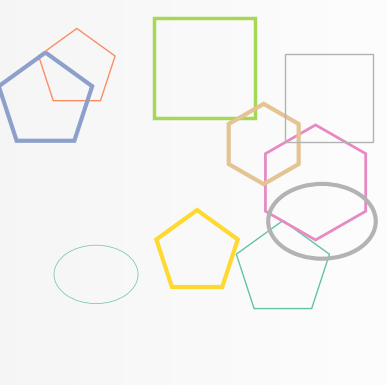[{"shape": "pentagon", "thickness": 1, "radius": 0.63, "center": [0.73, 0.301]}, {"shape": "oval", "thickness": 0.5, "radius": 0.54, "center": [0.248, 0.287]}, {"shape": "pentagon", "thickness": 1, "radius": 0.52, "center": [0.198, 0.822]}, {"shape": "pentagon", "thickness": 3, "radius": 0.63, "center": [0.117, 0.737]}, {"shape": "hexagon", "thickness": 2, "radius": 0.75, "center": [0.814, 0.526]}, {"shape": "square", "thickness": 2.5, "radius": 0.65, "center": [0.528, 0.824]}, {"shape": "pentagon", "thickness": 3, "radius": 0.55, "center": [0.509, 0.344]}, {"shape": "hexagon", "thickness": 3, "radius": 0.52, "center": [0.68, 0.626]}, {"shape": "oval", "thickness": 3, "radius": 0.69, "center": [0.831, 0.425]}, {"shape": "square", "thickness": 1, "radius": 0.57, "center": [0.849, 0.745]}]